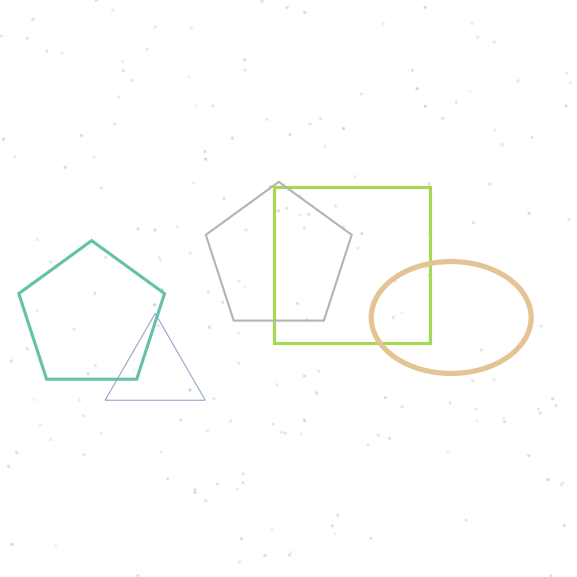[{"shape": "pentagon", "thickness": 1.5, "radius": 0.66, "center": [0.159, 0.45]}, {"shape": "triangle", "thickness": 0.5, "radius": 0.5, "center": [0.269, 0.356]}, {"shape": "square", "thickness": 1.5, "radius": 0.67, "center": [0.609, 0.54]}, {"shape": "oval", "thickness": 2.5, "radius": 0.69, "center": [0.781, 0.449]}, {"shape": "pentagon", "thickness": 1, "radius": 0.66, "center": [0.483, 0.551]}]